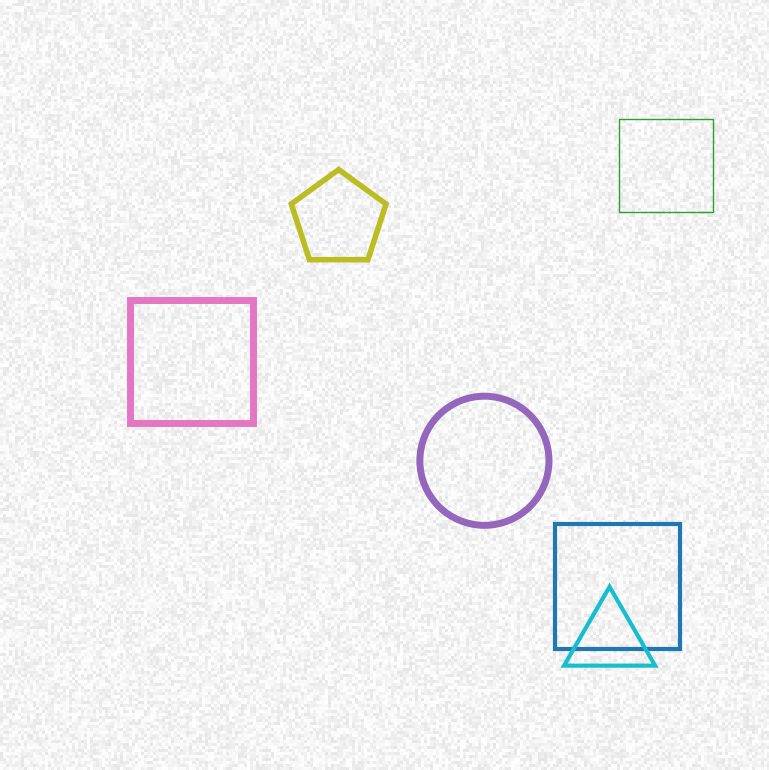[{"shape": "square", "thickness": 1.5, "radius": 0.41, "center": [0.802, 0.238]}, {"shape": "square", "thickness": 0.5, "radius": 0.3, "center": [0.865, 0.785]}, {"shape": "circle", "thickness": 2.5, "radius": 0.42, "center": [0.629, 0.402]}, {"shape": "square", "thickness": 2.5, "radius": 0.4, "center": [0.249, 0.53]}, {"shape": "pentagon", "thickness": 2, "radius": 0.32, "center": [0.44, 0.715]}, {"shape": "triangle", "thickness": 1.5, "radius": 0.34, "center": [0.792, 0.17]}]